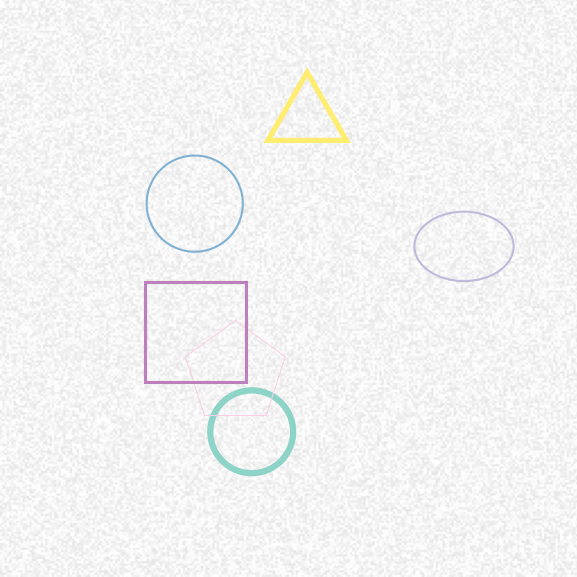[{"shape": "circle", "thickness": 3, "radius": 0.36, "center": [0.436, 0.251]}, {"shape": "oval", "thickness": 1, "radius": 0.43, "center": [0.803, 0.573]}, {"shape": "circle", "thickness": 1, "radius": 0.42, "center": [0.337, 0.647]}, {"shape": "pentagon", "thickness": 0.5, "radius": 0.45, "center": [0.408, 0.353]}, {"shape": "square", "thickness": 1.5, "radius": 0.43, "center": [0.338, 0.424]}, {"shape": "triangle", "thickness": 2.5, "radius": 0.39, "center": [0.532, 0.795]}]